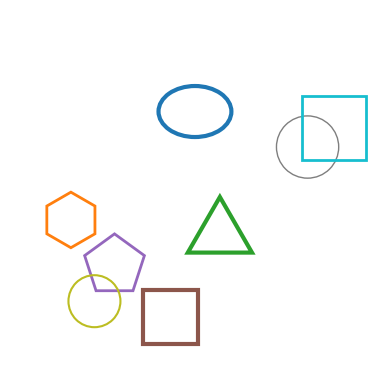[{"shape": "oval", "thickness": 3, "radius": 0.47, "center": [0.506, 0.71]}, {"shape": "hexagon", "thickness": 2, "radius": 0.36, "center": [0.184, 0.429]}, {"shape": "triangle", "thickness": 3, "radius": 0.48, "center": [0.571, 0.392]}, {"shape": "pentagon", "thickness": 2, "radius": 0.41, "center": [0.297, 0.311]}, {"shape": "square", "thickness": 3, "radius": 0.35, "center": [0.443, 0.176]}, {"shape": "circle", "thickness": 1, "radius": 0.4, "center": [0.799, 0.618]}, {"shape": "circle", "thickness": 1.5, "radius": 0.34, "center": [0.245, 0.218]}, {"shape": "square", "thickness": 2, "radius": 0.41, "center": [0.867, 0.667]}]